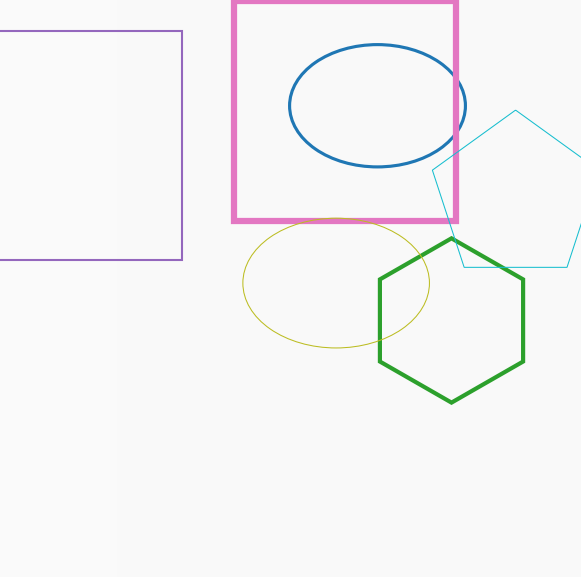[{"shape": "oval", "thickness": 1.5, "radius": 0.76, "center": [0.649, 0.816]}, {"shape": "hexagon", "thickness": 2, "radius": 0.71, "center": [0.777, 0.444]}, {"shape": "square", "thickness": 1, "radius": 0.99, "center": [0.114, 0.747]}, {"shape": "square", "thickness": 3, "radius": 0.95, "center": [0.594, 0.807]}, {"shape": "oval", "thickness": 0.5, "radius": 0.8, "center": [0.578, 0.509]}, {"shape": "pentagon", "thickness": 0.5, "radius": 0.75, "center": [0.887, 0.658]}]